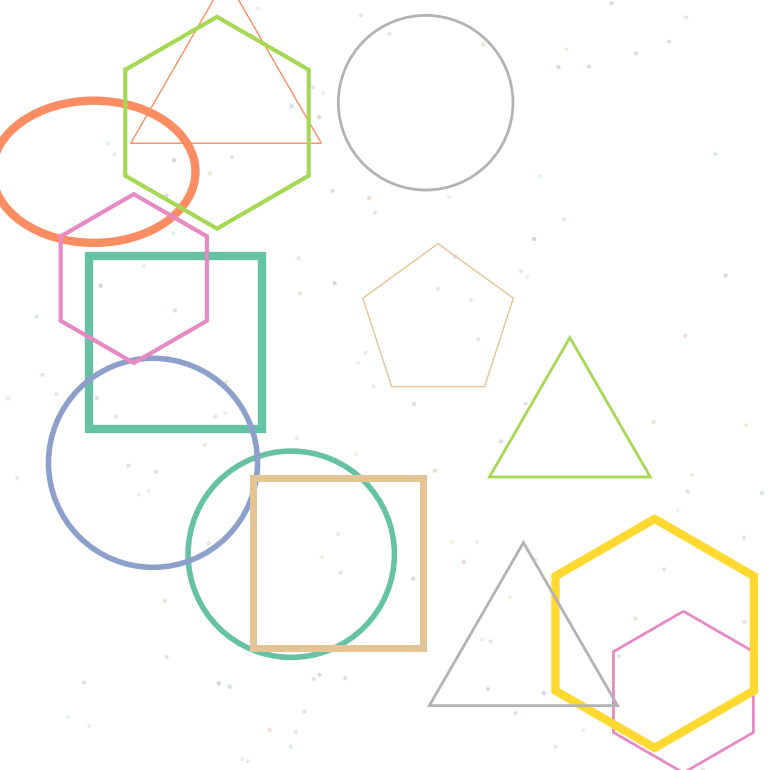[{"shape": "circle", "thickness": 2, "radius": 0.67, "center": [0.378, 0.28]}, {"shape": "square", "thickness": 3, "radius": 0.56, "center": [0.228, 0.555]}, {"shape": "triangle", "thickness": 0.5, "radius": 0.71, "center": [0.294, 0.885]}, {"shape": "oval", "thickness": 3, "radius": 0.66, "center": [0.122, 0.777]}, {"shape": "circle", "thickness": 2, "radius": 0.68, "center": [0.199, 0.399]}, {"shape": "hexagon", "thickness": 1, "radius": 0.52, "center": [0.888, 0.101]}, {"shape": "hexagon", "thickness": 1.5, "radius": 0.55, "center": [0.174, 0.638]}, {"shape": "hexagon", "thickness": 1.5, "radius": 0.69, "center": [0.282, 0.841]}, {"shape": "triangle", "thickness": 1, "radius": 0.6, "center": [0.74, 0.441]}, {"shape": "hexagon", "thickness": 3, "radius": 0.74, "center": [0.85, 0.177]}, {"shape": "pentagon", "thickness": 0.5, "radius": 0.51, "center": [0.569, 0.581]}, {"shape": "square", "thickness": 2.5, "radius": 0.55, "center": [0.439, 0.269]}, {"shape": "circle", "thickness": 1, "radius": 0.57, "center": [0.553, 0.867]}, {"shape": "triangle", "thickness": 1, "radius": 0.71, "center": [0.68, 0.154]}]